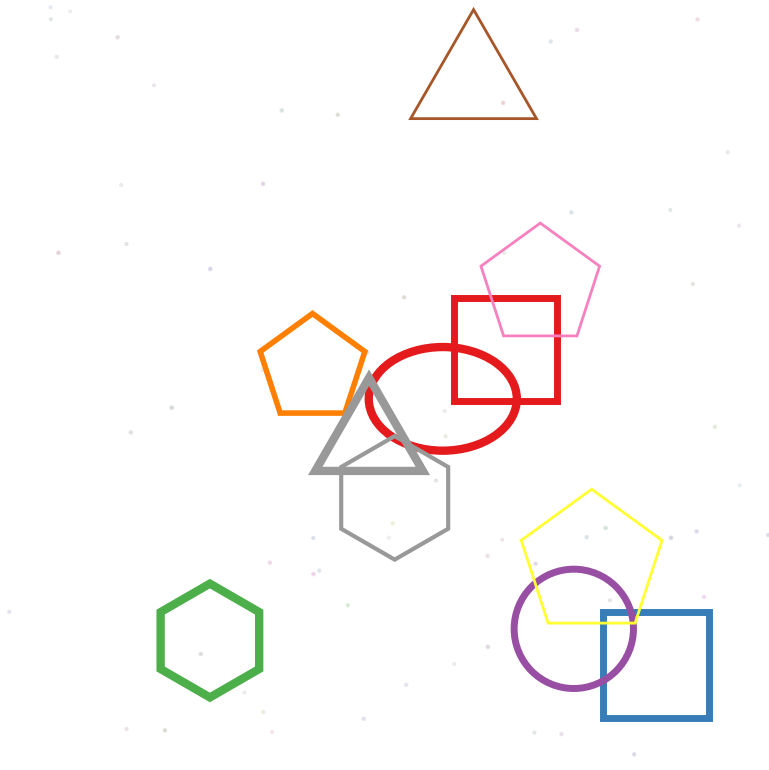[{"shape": "oval", "thickness": 3, "radius": 0.48, "center": [0.575, 0.482]}, {"shape": "square", "thickness": 2.5, "radius": 0.34, "center": [0.656, 0.546]}, {"shape": "square", "thickness": 2.5, "radius": 0.34, "center": [0.852, 0.136]}, {"shape": "hexagon", "thickness": 3, "radius": 0.37, "center": [0.273, 0.168]}, {"shape": "circle", "thickness": 2.5, "radius": 0.39, "center": [0.745, 0.183]}, {"shape": "pentagon", "thickness": 2, "radius": 0.36, "center": [0.406, 0.521]}, {"shape": "pentagon", "thickness": 1, "radius": 0.48, "center": [0.768, 0.269]}, {"shape": "triangle", "thickness": 1, "radius": 0.47, "center": [0.615, 0.893]}, {"shape": "pentagon", "thickness": 1, "radius": 0.4, "center": [0.702, 0.629]}, {"shape": "hexagon", "thickness": 1.5, "radius": 0.4, "center": [0.513, 0.353]}, {"shape": "triangle", "thickness": 3, "radius": 0.4, "center": [0.479, 0.429]}]